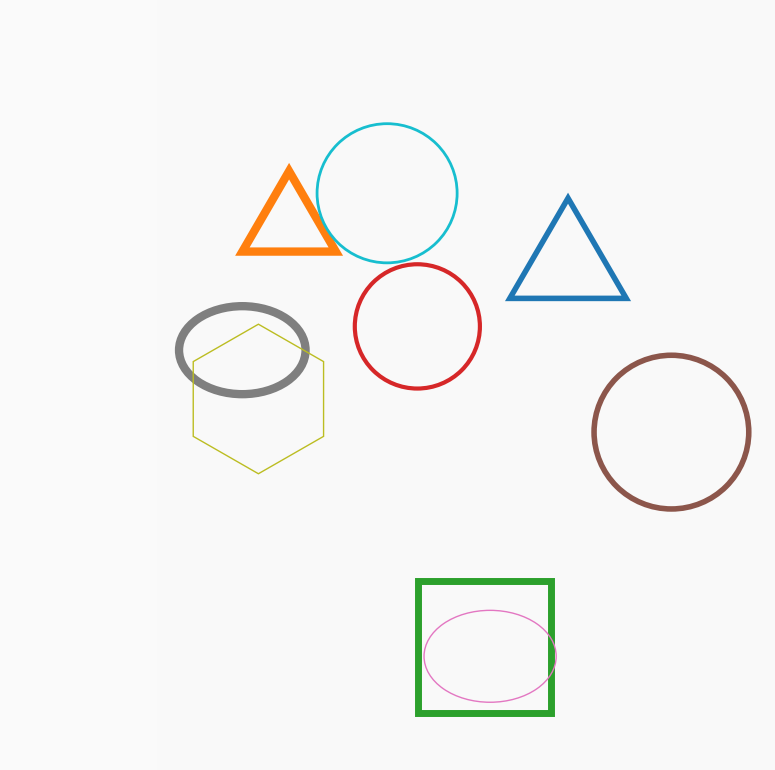[{"shape": "triangle", "thickness": 2, "radius": 0.43, "center": [0.733, 0.656]}, {"shape": "triangle", "thickness": 3, "radius": 0.35, "center": [0.373, 0.708]}, {"shape": "square", "thickness": 2.5, "radius": 0.43, "center": [0.625, 0.16]}, {"shape": "circle", "thickness": 1.5, "radius": 0.4, "center": [0.539, 0.576]}, {"shape": "circle", "thickness": 2, "radius": 0.5, "center": [0.866, 0.439]}, {"shape": "oval", "thickness": 0.5, "radius": 0.43, "center": [0.632, 0.148]}, {"shape": "oval", "thickness": 3, "radius": 0.41, "center": [0.313, 0.545]}, {"shape": "hexagon", "thickness": 0.5, "radius": 0.49, "center": [0.333, 0.482]}, {"shape": "circle", "thickness": 1, "radius": 0.45, "center": [0.499, 0.749]}]